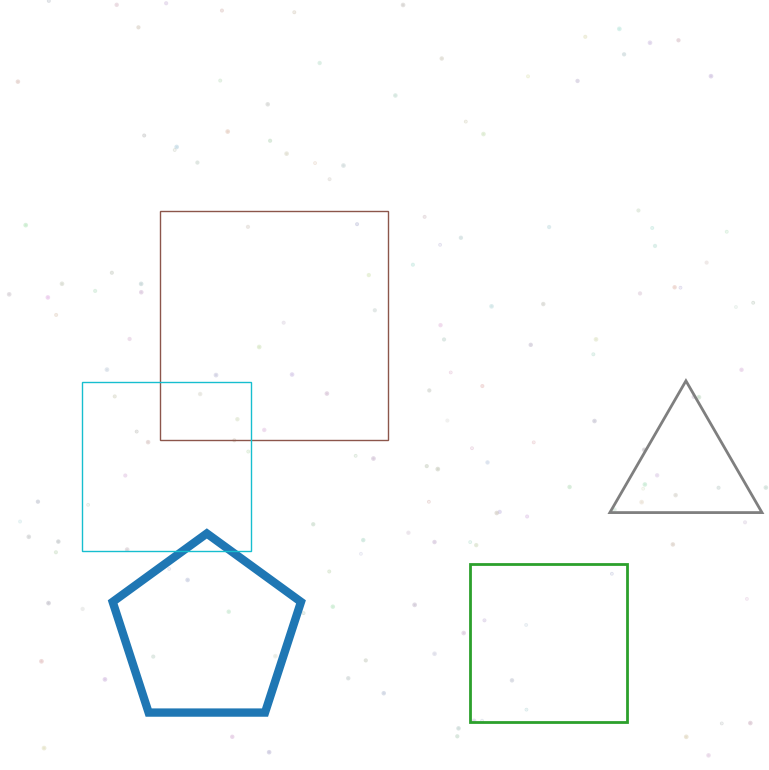[{"shape": "pentagon", "thickness": 3, "radius": 0.64, "center": [0.269, 0.179]}, {"shape": "square", "thickness": 1, "radius": 0.51, "center": [0.712, 0.165]}, {"shape": "square", "thickness": 0.5, "radius": 0.74, "center": [0.356, 0.577]}, {"shape": "triangle", "thickness": 1, "radius": 0.57, "center": [0.891, 0.391]}, {"shape": "square", "thickness": 0.5, "radius": 0.55, "center": [0.216, 0.394]}]